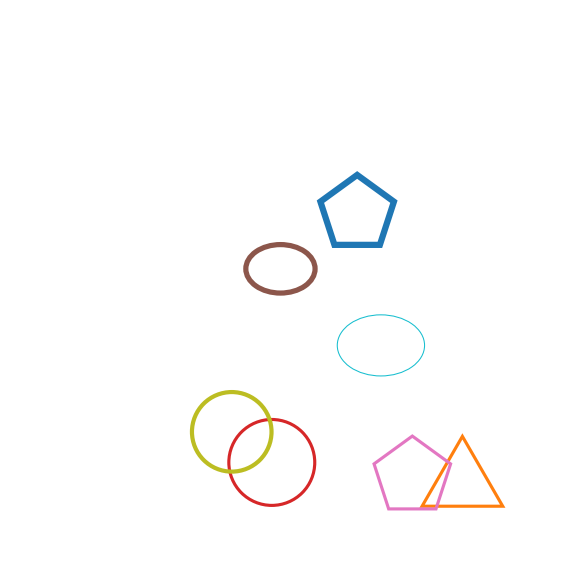[{"shape": "pentagon", "thickness": 3, "radius": 0.33, "center": [0.618, 0.629]}, {"shape": "triangle", "thickness": 1.5, "radius": 0.4, "center": [0.801, 0.163]}, {"shape": "circle", "thickness": 1.5, "radius": 0.37, "center": [0.471, 0.198]}, {"shape": "oval", "thickness": 2.5, "radius": 0.3, "center": [0.486, 0.534]}, {"shape": "pentagon", "thickness": 1.5, "radius": 0.35, "center": [0.714, 0.174]}, {"shape": "circle", "thickness": 2, "radius": 0.34, "center": [0.401, 0.251]}, {"shape": "oval", "thickness": 0.5, "radius": 0.38, "center": [0.66, 0.401]}]